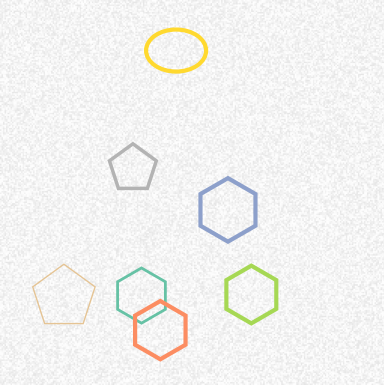[{"shape": "hexagon", "thickness": 2, "radius": 0.36, "center": [0.367, 0.232]}, {"shape": "hexagon", "thickness": 3, "radius": 0.38, "center": [0.416, 0.142]}, {"shape": "hexagon", "thickness": 3, "radius": 0.41, "center": [0.592, 0.455]}, {"shape": "hexagon", "thickness": 3, "radius": 0.37, "center": [0.653, 0.235]}, {"shape": "oval", "thickness": 3, "radius": 0.39, "center": [0.457, 0.869]}, {"shape": "pentagon", "thickness": 1, "radius": 0.43, "center": [0.166, 0.228]}, {"shape": "pentagon", "thickness": 2.5, "radius": 0.32, "center": [0.345, 0.562]}]